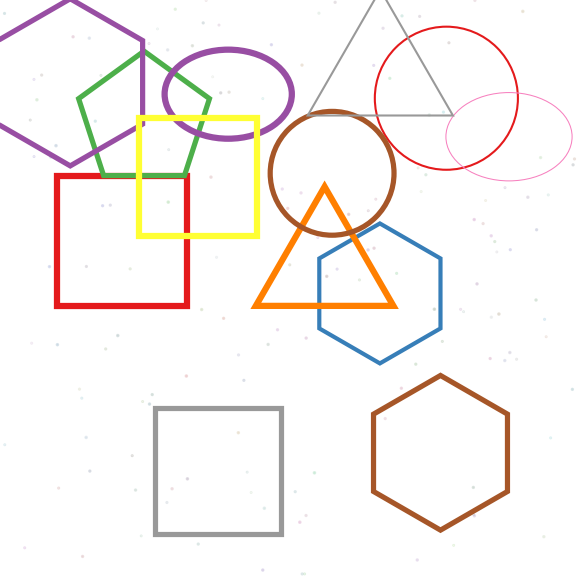[{"shape": "square", "thickness": 3, "radius": 0.56, "center": [0.212, 0.582]}, {"shape": "circle", "thickness": 1, "radius": 0.62, "center": [0.773, 0.829]}, {"shape": "hexagon", "thickness": 2, "radius": 0.61, "center": [0.658, 0.491]}, {"shape": "pentagon", "thickness": 2.5, "radius": 0.6, "center": [0.249, 0.791]}, {"shape": "hexagon", "thickness": 2.5, "radius": 0.72, "center": [0.122, 0.857]}, {"shape": "oval", "thickness": 3, "radius": 0.55, "center": [0.395, 0.836]}, {"shape": "triangle", "thickness": 3, "radius": 0.69, "center": [0.562, 0.538]}, {"shape": "square", "thickness": 3, "radius": 0.51, "center": [0.343, 0.693]}, {"shape": "circle", "thickness": 2.5, "radius": 0.54, "center": [0.575, 0.699]}, {"shape": "hexagon", "thickness": 2.5, "radius": 0.67, "center": [0.763, 0.215]}, {"shape": "oval", "thickness": 0.5, "radius": 0.55, "center": [0.881, 0.762]}, {"shape": "square", "thickness": 2.5, "radius": 0.55, "center": [0.378, 0.184]}, {"shape": "triangle", "thickness": 1, "radius": 0.73, "center": [0.659, 0.872]}]